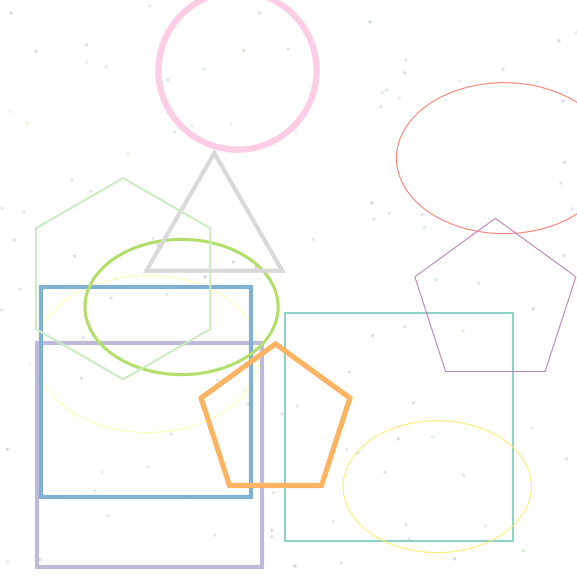[{"shape": "square", "thickness": 1, "radius": 0.99, "center": [0.691, 0.26]}, {"shape": "oval", "thickness": 0.5, "radius": 0.97, "center": [0.256, 0.386]}, {"shape": "square", "thickness": 2, "radius": 0.97, "center": [0.259, 0.212]}, {"shape": "oval", "thickness": 0.5, "radius": 0.93, "center": [0.873, 0.725]}, {"shape": "square", "thickness": 2, "radius": 0.91, "center": [0.253, 0.32]}, {"shape": "pentagon", "thickness": 2.5, "radius": 0.68, "center": [0.477, 0.268]}, {"shape": "oval", "thickness": 1.5, "radius": 0.84, "center": [0.314, 0.468]}, {"shape": "circle", "thickness": 3, "radius": 0.68, "center": [0.411, 0.877]}, {"shape": "triangle", "thickness": 2, "radius": 0.68, "center": [0.371, 0.598]}, {"shape": "pentagon", "thickness": 0.5, "radius": 0.73, "center": [0.858, 0.474]}, {"shape": "hexagon", "thickness": 1, "radius": 0.87, "center": [0.213, 0.517]}, {"shape": "oval", "thickness": 0.5, "radius": 0.82, "center": [0.757, 0.156]}]